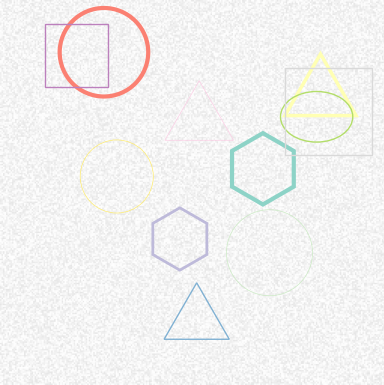[{"shape": "hexagon", "thickness": 3, "radius": 0.46, "center": [0.683, 0.562]}, {"shape": "triangle", "thickness": 2.5, "radius": 0.53, "center": [0.832, 0.753]}, {"shape": "hexagon", "thickness": 2, "radius": 0.4, "center": [0.467, 0.379]}, {"shape": "circle", "thickness": 3, "radius": 0.57, "center": [0.27, 0.864]}, {"shape": "triangle", "thickness": 1, "radius": 0.49, "center": [0.511, 0.168]}, {"shape": "oval", "thickness": 1, "radius": 0.47, "center": [0.822, 0.697]}, {"shape": "triangle", "thickness": 0.5, "radius": 0.52, "center": [0.517, 0.687]}, {"shape": "square", "thickness": 1, "radius": 0.57, "center": [0.853, 0.711]}, {"shape": "square", "thickness": 1, "radius": 0.41, "center": [0.2, 0.855]}, {"shape": "circle", "thickness": 0.5, "radius": 0.56, "center": [0.7, 0.344]}, {"shape": "circle", "thickness": 0.5, "radius": 0.47, "center": [0.303, 0.542]}]